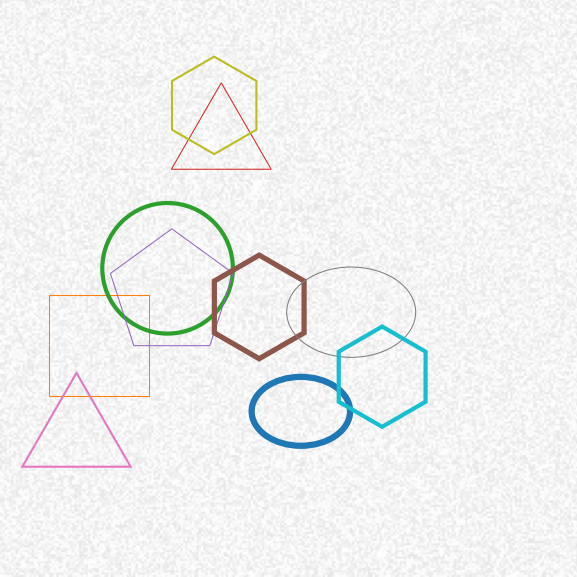[{"shape": "oval", "thickness": 3, "radius": 0.43, "center": [0.521, 0.287]}, {"shape": "square", "thickness": 0.5, "radius": 0.44, "center": [0.171, 0.401]}, {"shape": "circle", "thickness": 2, "radius": 0.57, "center": [0.29, 0.535]}, {"shape": "triangle", "thickness": 0.5, "radius": 0.5, "center": [0.383, 0.756]}, {"shape": "pentagon", "thickness": 0.5, "radius": 0.56, "center": [0.298, 0.491]}, {"shape": "hexagon", "thickness": 2.5, "radius": 0.45, "center": [0.449, 0.468]}, {"shape": "triangle", "thickness": 1, "radius": 0.54, "center": [0.132, 0.245]}, {"shape": "oval", "thickness": 0.5, "radius": 0.56, "center": [0.608, 0.459]}, {"shape": "hexagon", "thickness": 1, "radius": 0.42, "center": [0.371, 0.817]}, {"shape": "hexagon", "thickness": 2, "radius": 0.43, "center": [0.662, 0.347]}]